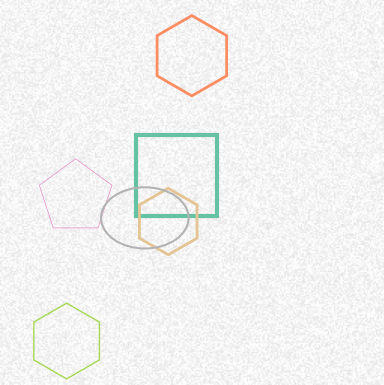[{"shape": "square", "thickness": 3, "radius": 0.53, "center": [0.459, 0.544]}, {"shape": "hexagon", "thickness": 2, "radius": 0.52, "center": [0.498, 0.855]}, {"shape": "pentagon", "thickness": 0.5, "radius": 0.5, "center": [0.196, 0.488]}, {"shape": "hexagon", "thickness": 1, "radius": 0.49, "center": [0.173, 0.114]}, {"shape": "hexagon", "thickness": 2, "radius": 0.43, "center": [0.437, 0.425]}, {"shape": "oval", "thickness": 1.5, "radius": 0.57, "center": [0.376, 0.434]}]